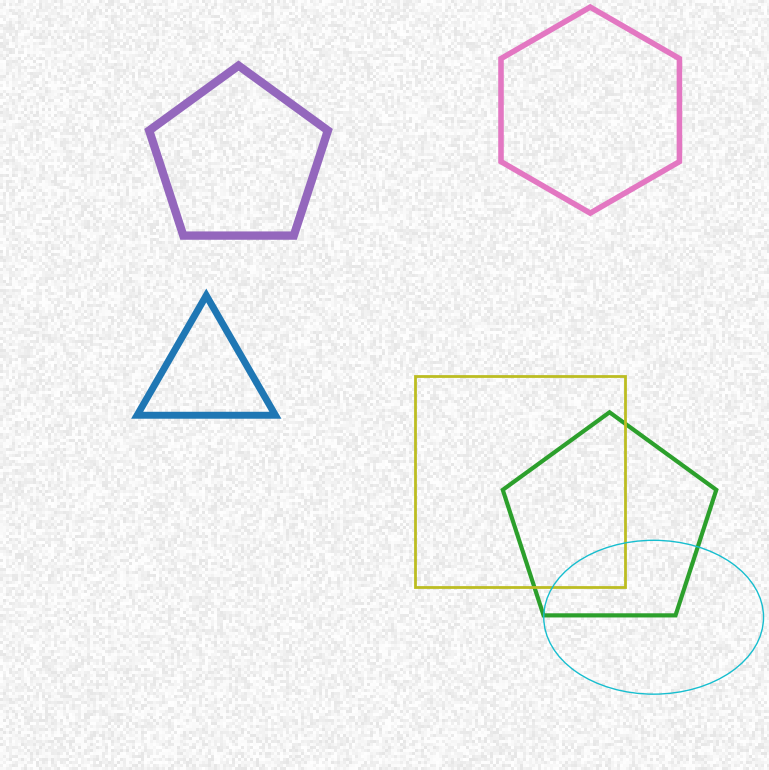[{"shape": "triangle", "thickness": 2.5, "radius": 0.52, "center": [0.268, 0.513]}, {"shape": "pentagon", "thickness": 1.5, "radius": 0.73, "center": [0.792, 0.319]}, {"shape": "pentagon", "thickness": 3, "radius": 0.61, "center": [0.31, 0.793]}, {"shape": "hexagon", "thickness": 2, "radius": 0.67, "center": [0.767, 0.857]}, {"shape": "square", "thickness": 1, "radius": 0.68, "center": [0.675, 0.374]}, {"shape": "oval", "thickness": 0.5, "radius": 0.71, "center": [0.849, 0.198]}]